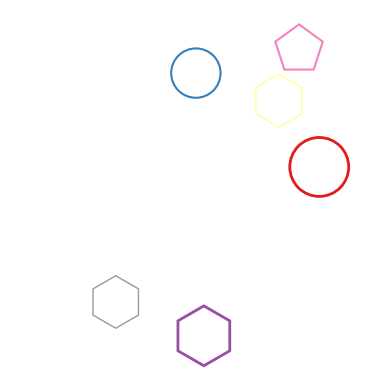[{"shape": "circle", "thickness": 2, "radius": 0.38, "center": [0.829, 0.566]}, {"shape": "circle", "thickness": 1.5, "radius": 0.32, "center": [0.509, 0.81]}, {"shape": "hexagon", "thickness": 2, "radius": 0.39, "center": [0.529, 0.128]}, {"shape": "hexagon", "thickness": 0.5, "radius": 0.34, "center": [0.724, 0.738]}, {"shape": "pentagon", "thickness": 1.5, "radius": 0.32, "center": [0.777, 0.872]}, {"shape": "hexagon", "thickness": 1, "radius": 0.34, "center": [0.301, 0.216]}]